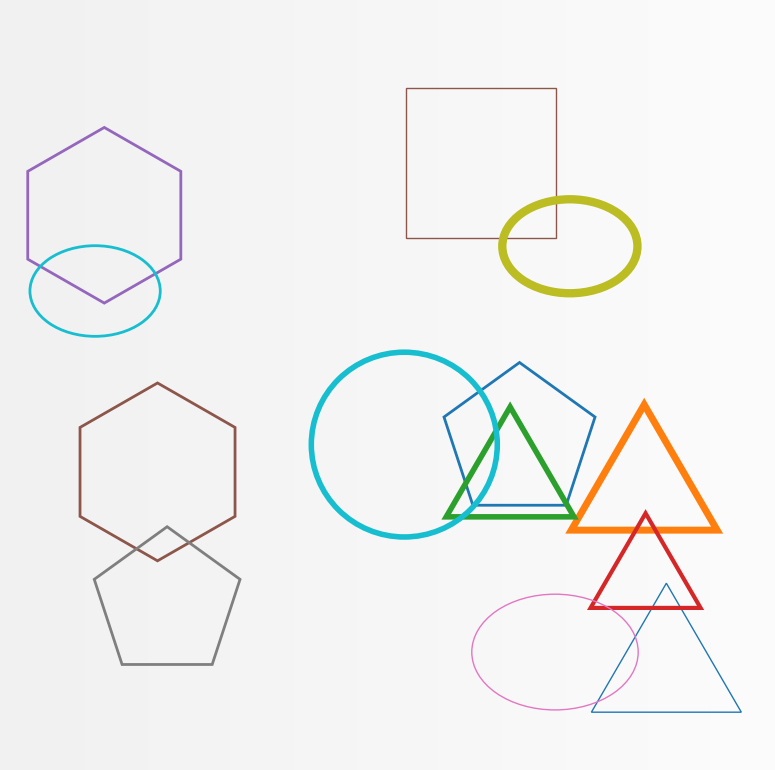[{"shape": "triangle", "thickness": 0.5, "radius": 0.56, "center": [0.86, 0.131]}, {"shape": "pentagon", "thickness": 1, "radius": 0.51, "center": [0.67, 0.427]}, {"shape": "triangle", "thickness": 2.5, "radius": 0.54, "center": [0.831, 0.366]}, {"shape": "triangle", "thickness": 2, "radius": 0.48, "center": [0.658, 0.376]}, {"shape": "triangle", "thickness": 1.5, "radius": 0.41, "center": [0.833, 0.251]}, {"shape": "hexagon", "thickness": 1, "radius": 0.57, "center": [0.135, 0.72]}, {"shape": "hexagon", "thickness": 1, "radius": 0.58, "center": [0.203, 0.387]}, {"shape": "square", "thickness": 0.5, "radius": 0.49, "center": [0.621, 0.788]}, {"shape": "oval", "thickness": 0.5, "radius": 0.54, "center": [0.716, 0.153]}, {"shape": "pentagon", "thickness": 1, "radius": 0.49, "center": [0.216, 0.217]}, {"shape": "oval", "thickness": 3, "radius": 0.44, "center": [0.735, 0.68]}, {"shape": "circle", "thickness": 2, "radius": 0.6, "center": [0.522, 0.423]}, {"shape": "oval", "thickness": 1, "radius": 0.42, "center": [0.123, 0.622]}]